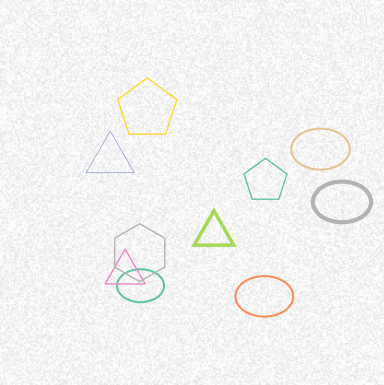[{"shape": "oval", "thickness": 1.5, "radius": 0.31, "center": [0.365, 0.258]}, {"shape": "pentagon", "thickness": 1, "radius": 0.29, "center": [0.69, 0.53]}, {"shape": "oval", "thickness": 1.5, "radius": 0.38, "center": [0.687, 0.23]}, {"shape": "triangle", "thickness": 0.5, "radius": 0.36, "center": [0.286, 0.588]}, {"shape": "triangle", "thickness": 1, "radius": 0.3, "center": [0.325, 0.293]}, {"shape": "triangle", "thickness": 2.5, "radius": 0.3, "center": [0.556, 0.393]}, {"shape": "pentagon", "thickness": 1, "radius": 0.4, "center": [0.383, 0.717]}, {"shape": "oval", "thickness": 1.5, "radius": 0.38, "center": [0.833, 0.613]}, {"shape": "oval", "thickness": 3, "radius": 0.38, "center": [0.888, 0.475]}, {"shape": "hexagon", "thickness": 1, "radius": 0.38, "center": [0.363, 0.344]}]